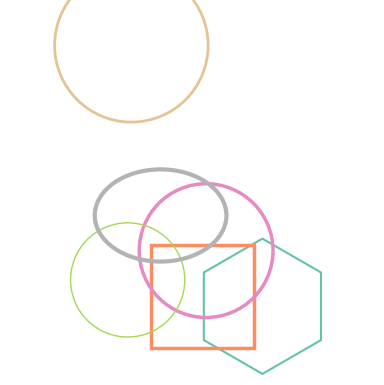[{"shape": "hexagon", "thickness": 1.5, "radius": 0.88, "center": [0.682, 0.204]}, {"shape": "square", "thickness": 2.5, "radius": 0.67, "center": [0.527, 0.229]}, {"shape": "circle", "thickness": 2.5, "radius": 0.87, "center": [0.535, 0.349]}, {"shape": "circle", "thickness": 1, "radius": 0.74, "center": [0.332, 0.273]}, {"shape": "circle", "thickness": 2, "radius": 1.0, "center": [0.341, 0.882]}, {"shape": "oval", "thickness": 3, "radius": 0.86, "center": [0.417, 0.44]}]